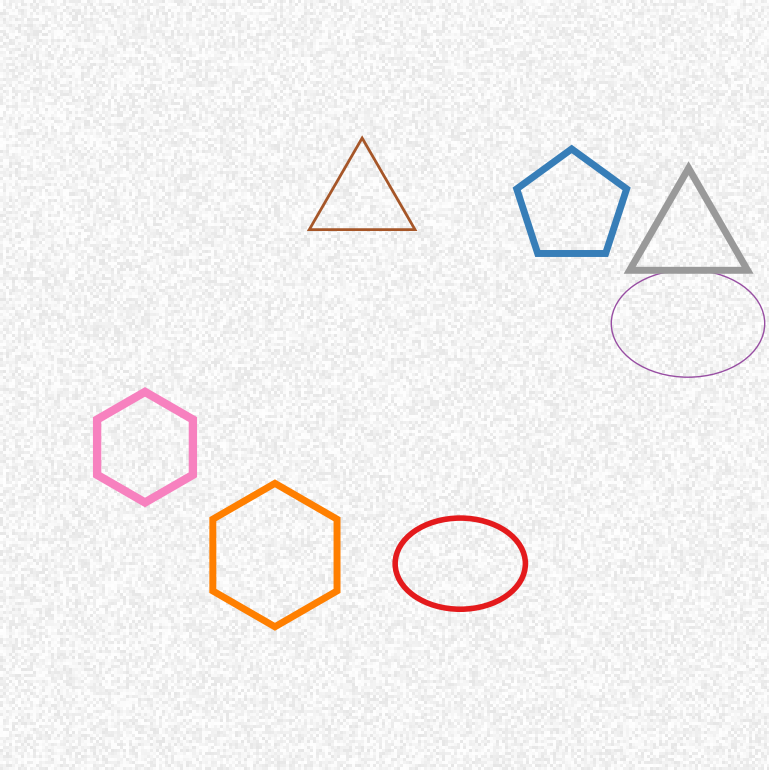[{"shape": "oval", "thickness": 2, "radius": 0.42, "center": [0.598, 0.268]}, {"shape": "pentagon", "thickness": 2.5, "radius": 0.38, "center": [0.742, 0.731]}, {"shape": "oval", "thickness": 0.5, "radius": 0.5, "center": [0.894, 0.58]}, {"shape": "hexagon", "thickness": 2.5, "radius": 0.47, "center": [0.357, 0.279]}, {"shape": "triangle", "thickness": 1, "radius": 0.4, "center": [0.47, 0.741]}, {"shape": "hexagon", "thickness": 3, "radius": 0.36, "center": [0.188, 0.419]}, {"shape": "triangle", "thickness": 2.5, "radius": 0.44, "center": [0.894, 0.693]}]